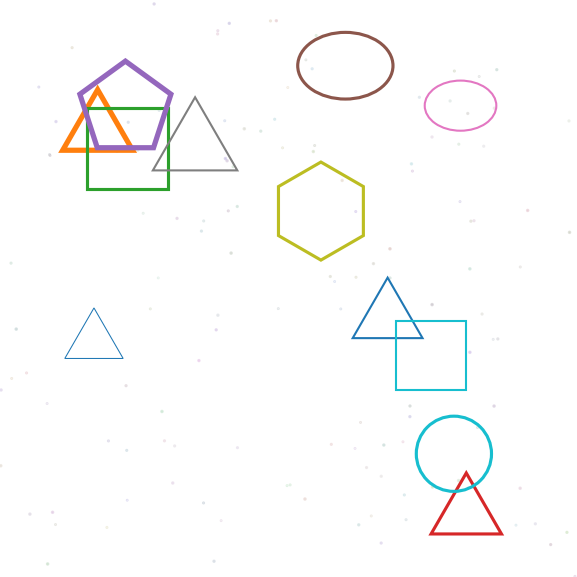[{"shape": "triangle", "thickness": 0.5, "radius": 0.29, "center": [0.163, 0.408]}, {"shape": "triangle", "thickness": 1, "radius": 0.35, "center": [0.671, 0.449]}, {"shape": "triangle", "thickness": 2.5, "radius": 0.35, "center": [0.169, 0.774]}, {"shape": "square", "thickness": 1.5, "radius": 0.35, "center": [0.221, 0.742]}, {"shape": "triangle", "thickness": 1.5, "radius": 0.35, "center": [0.807, 0.11]}, {"shape": "pentagon", "thickness": 2.5, "radius": 0.41, "center": [0.217, 0.81]}, {"shape": "oval", "thickness": 1.5, "radius": 0.41, "center": [0.598, 0.885]}, {"shape": "oval", "thickness": 1, "radius": 0.31, "center": [0.797, 0.816]}, {"shape": "triangle", "thickness": 1, "radius": 0.42, "center": [0.338, 0.746]}, {"shape": "hexagon", "thickness": 1.5, "radius": 0.42, "center": [0.556, 0.634]}, {"shape": "square", "thickness": 1, "radius": 0.3, "center": [0.746, 0.384]}, {"shape": "circle", "thickness": 1.5, "radius": 0.33, "center": [0.786, 0.213]}]